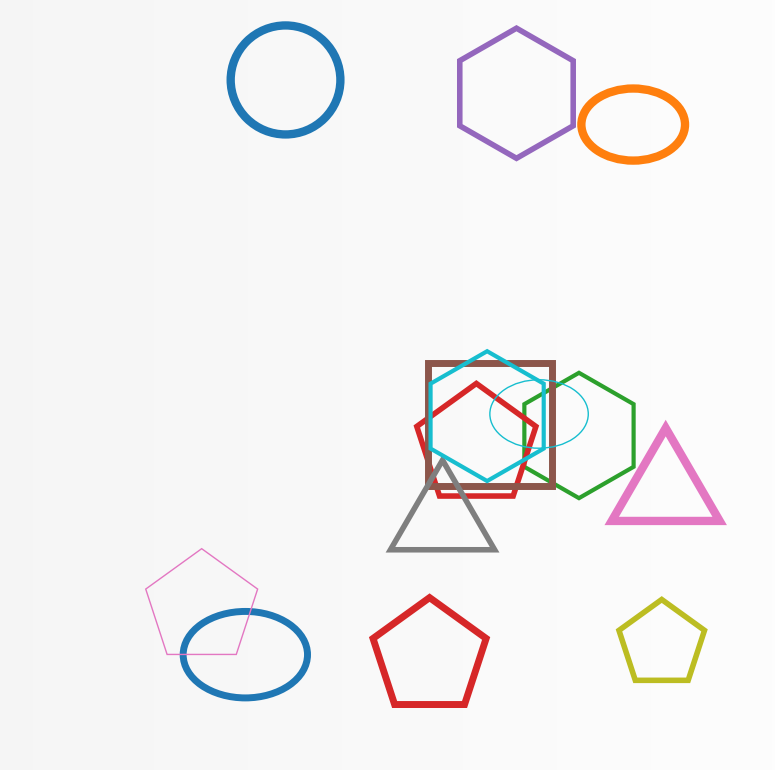[{"shape": "oval", "thickness": 2.5, "radius": 0.4, "center": [0.317, 0.15]}, {"shape": "circle", "thickness": 3, "radius": 0.35, "center": [0.368, 0.896]}, {"shape": "oval", "thickness": 3, "radius": 0.33, "center": [0.817, 0.838]}, {"shape": "hexagon", "thickness": 1.5, "radius": 0.41, "center": [0.747, 0.434]}, {"shape": "pentagon", "thickness": 2, "radius": 0.4, "center": [0.615, 0.421]}, {"shape": "pentagon", "thickness": 2.5, "radius": 0.38, "center": [0.554, 0.147]}, {"shape": "hexagon", "thickness": 2, "radius": 0.42, "center": [0.666, 0.879]}, {"shape": "square", "thickness": 2.5, "radius": 0.4, "center": [0.632, 0.449]}, {"shape": "pentagon", "thickness": 0.5, "radius": 0.38, "center": [0.26, 0.212]}, {"shape": "triangle", "thickness": 3, "radius": 0.4, "center": [0.859, 0.364]}, {"shape": "triangle", "thickness": 2, "radius": 0.39, "center": [0.571, 0.325]}, {"shape": "pentagon", "thickness": 2, "radius": 0.29, "center": [0.854, 0.163]}, {"shape": "oval", "thickness": 0.5, "radius": 0.32, "center": [0.696, 0.462]}, {"shape": "hexagon", "thickness": 1.5, "radius": 0.42, "center": [0.629, 0.46]}]